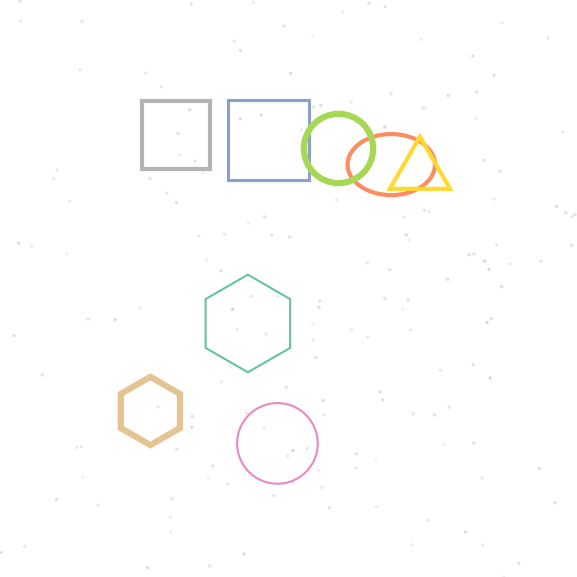[{"shape": "hexagon", "thickness": 1, "radius": 0.42, "center": [0.429, 0.439]}, {"shape": "oval", "thickness": 2, "radius": 0.38, "center": [0.678, 0.714]}, {"shape": "square", "thickness": 1.5, "radius": 0.35, "center": [0.465, 0.757]}, {"shape": "circle", "thickness": 1, "radius": 0.35, "center": [0.48, 0.231]}, {"shape": "circle", "thickness": 3, "radius": 0.3, "center": [0.586, 0.742]}, {"shape": "triangle", "thickness": 2, "radius": 0.3, "center": [0.727, 0.702]}, {"shape": "hexagon", "thickness": 3, "radius": 0.3, "center": [0.26, 0.287]}, {"shape": "square", "thickness": 2, "radius": 0.3, "center": [0.305, 0.765]}]